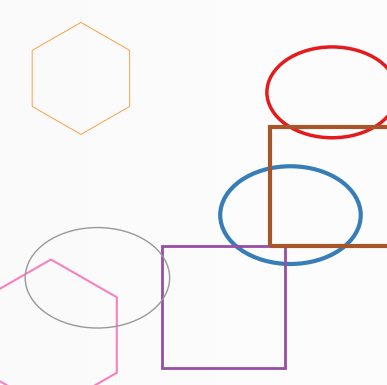[{"shape": "oval", "thickness": 2.5, "radius": 0.84, "center": [0.857, 0.76]}, {"shape": "oval", "thickness": 3, "radius": 0.91, "center": [0.75, 0.441]}, {"shape": "square", "thickness": 2, "radius": 0.79, "center": [0.577, 0.203]}, {"shape": "hexagon", "thickness": 0.5, "radius": 0.73, "center": [0.209, 0.796]}, {"shape": "square", "thickness": 3, "radius": 0.77, "center": [0.85, 0.515]}, {"shape": "hexagon", "thickness": 1.5, "radius": 0.98, "center": [0.132, 0.13]}, {"shape": "oval", "thickness": 1, "radius": 0.93, "center": [0.251, 0.278]}]